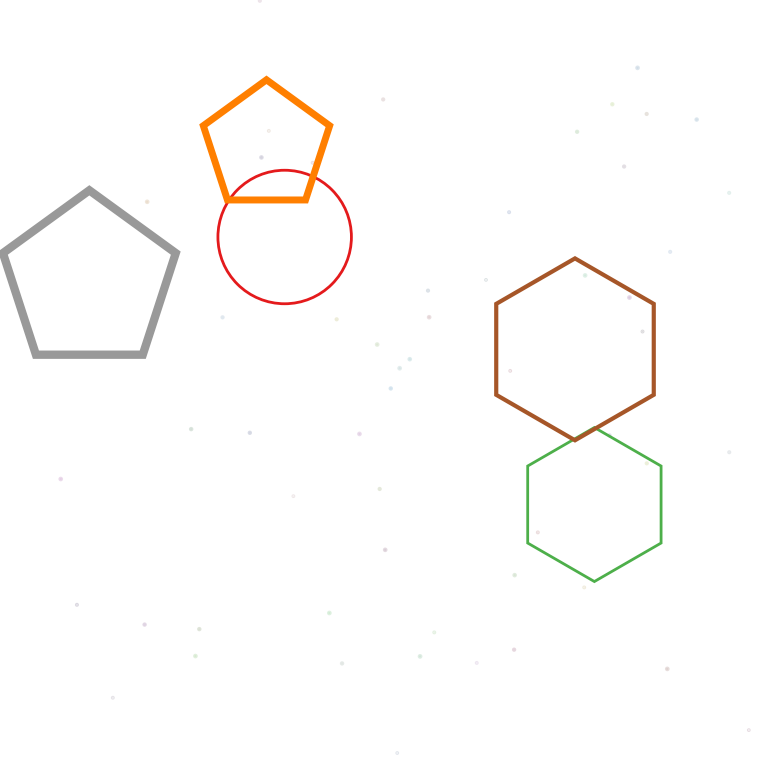[{"shape": "circle", "thickness": 1, "radius": 0.43, "center": [0.37, 0.692]}, {"shape": "hexagon", "thickness": 1, "radius": 0.5, "center": [0.772, 0.345]}, {"shape": "pentagon", "thickness": 2.5, "radius": 0.43, "center": [0.346, 0.81]}, {"shape": "hexagon", "thickness": 1.5, "radius": 0.59, "center": [0.747, 0.546]}, {"shape": "pentagon", "thickness": 3, "radius": 0.59, "center": [0.116, 0.635]}]